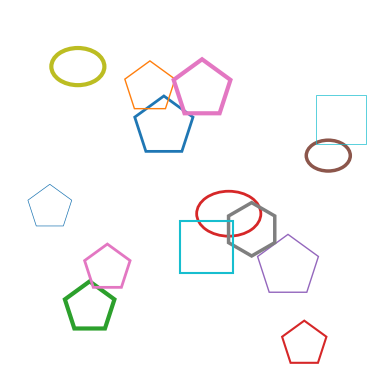[{"shape": "pentagon", "thickness": 2, "radius": 0.4, "center": [0.426, 0.671]}, {"shape": "pentagon", "thickness": 0.5, "radius": 0.3, "center": [0.129, 0.461]}, {"shape": "pentagon", "thickness": 1, "radius": 0.34, "center": [0.389, 0.773]}, {"shape": "pentagon", "thickness": 3, "radius": 0.34, "center": [0.233, 0.202]}, {"shape": "pentagon", "thickness": 1.5, "radius": 0.3, "center": [0.79, 0.107]}, {"shape": "oval", "thickness": 2, "radius": 0.42, "center": [0.594, 0.445]}, {"shape": "pentagon", "thickness": 1, "radius": 0.42, "center": [0.748, 0.308]}, {"shape": "oval", "thickness": 2.5, "radius": 0.29, "center": [0.853, 0.596]}, {"shape": "pentagon", "thickness": 2, "radius": 0.31, "center": [0.279, 0.304]}, {"shape": "pentagon", "thickness": 3, "radius": 0.39, "center": [0.525, 0.769]}, {"shape": "hexagon", "thickness": 2.5, "radius": 0.35, "center": [0.654, 0.404]}, {"shape": "oval", "thickness": 3, "radius": 0.34, "center": [0.202, 0.827]}, {"shape": "square", "thickness": 1.5, "radius": 0.34, "center": [0.536, 0.358]}, {"shape": "square", "thickness": 0.5, "radius": 0.32, "center": [0.886, 0.69]}]